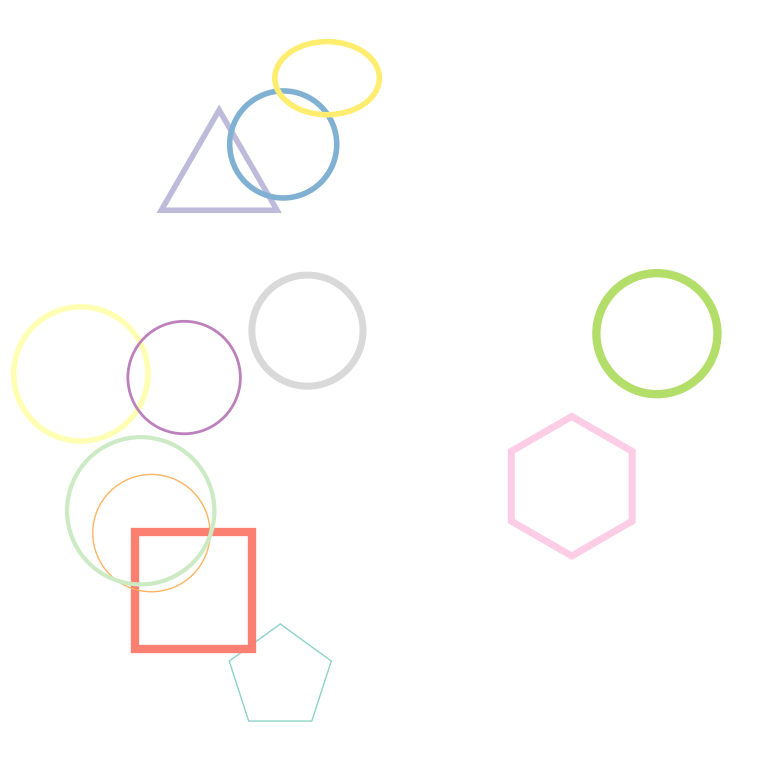[{"shape": "pentagon", "thickness": 0.5, "radius": 0.35, "center": [0.364, 0.12]}, {"shape": "circle", "thickness": 2, "radius": 0.44, "center": [0.105, 0.514]}, {"shape": "triangle", "thickness": 2, "radius": 0.43, "center": [0.285, 0.77]}, {"shape": "square", "thickness": 3, "radius": 0.38, "center": [0.251, 0.233]}, {"shape": "circle", "thickness": 2, "radius": 0.35, "center": [0.368, 0.812]}, {"shape": "circle", "thickness": 0.5, "radius": 0.38, "center": [0.197, 0.308]}, {"shape": "circle", "thickness": 3, "radius": 0.39, "center": [0.853, 0.567]}, {"shape": "hexagon", "thickness": 2.5, "radius": 0.45, "center": [0.743, 0.369]}, {"shape": "circle", "thickness": 2.5, "radius": 0.36, "center": [0.399, 0.571]}, {"shape": "circle", "thickness": 1, "radius": 0.37, "center": [0.239, 0.51]}, {"shape": "circle", "thickness": 1.5, "radius": 0.48, "center": [0.183, 0.337]}, {"shape": "oval", "thickness": 2, "radius": 0.34, "center": [0.425, 0.899]}]